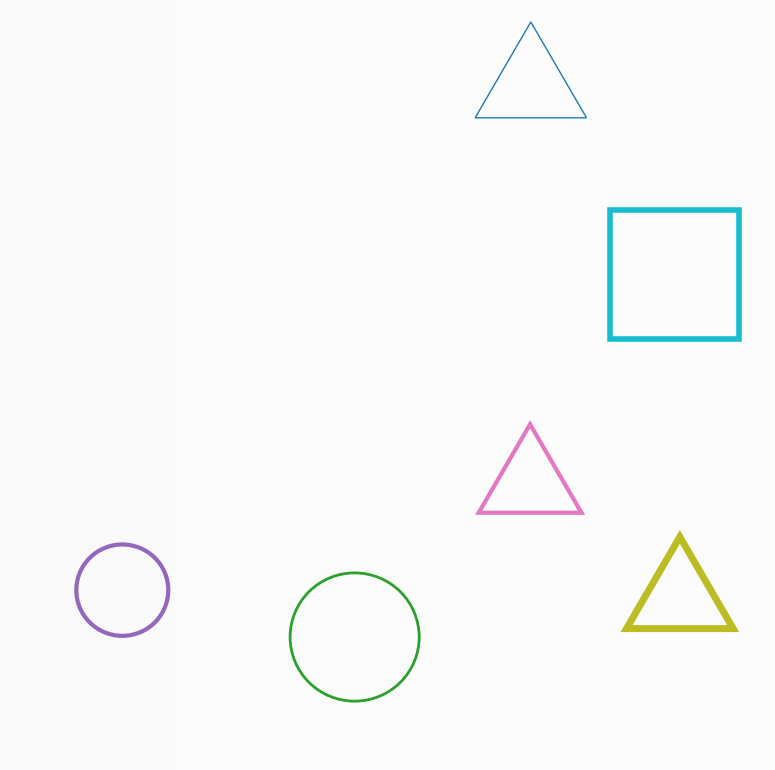[{"shape": "triangle", "thickness": 0.5, "radius": 0.41, "center": [0.685, 0.889]}, {"shape": "circle", "thickness": 1, "radius": 0.42, "center": [0.458, 0.173]}, {"shape": "circle", "thickness": 1.5, "radius": 0.3, "center": [0.158, 0.234]}, {"shape": "triangle", "thickness": 1.5, "radius": 0.38, "center": [0.684, 0.372]}, {"shape": "triangle", "thickness": 2.5, "radius": 0.4, "center": [0.877, 0.223]}, {"shape": "square", "thickness": 2, "radius": 0.42, "center": [0.87, 0.643]}]